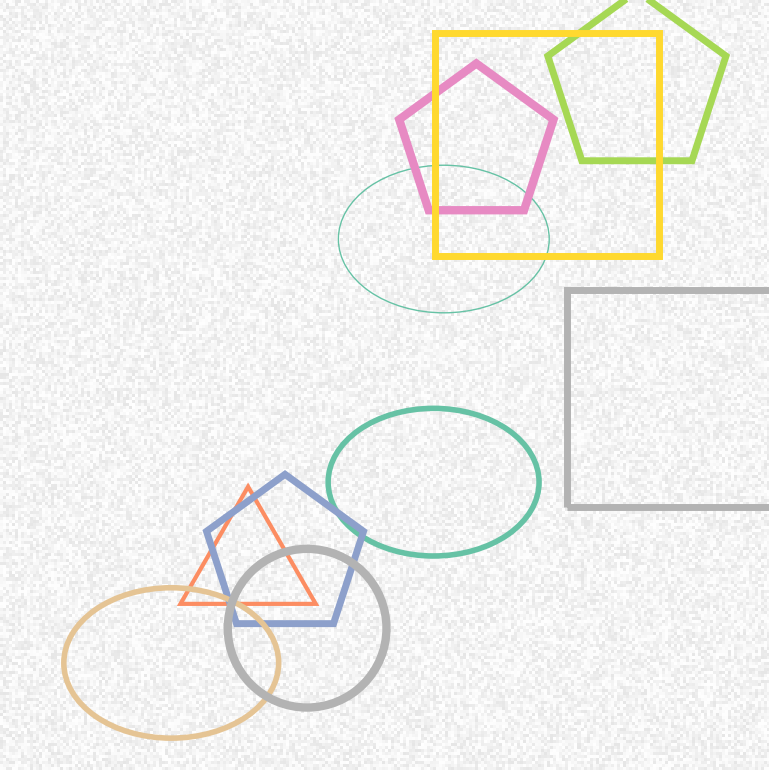[{"shape": "oval", "thickness": 2, "radius": 0.68, "center": [0.563, 0.374]}, {"shape": "oval", "thickness": 0.5, "radius": 0.68, "center": [0.576, 0.69]}, {"shape": "triangle", "thickness": 1.5, "radius": 0.51, "center": [0.322, 0.266]}, {"shape": "pentagon", "thickness": 2.5, "radius": 0.54, "center": [0.37, 0.277]}, {"shape": "pentagon", "thickness": 3, "radius": 0.53, "center": [0.619, 0.812]}, {"shape": "pentagon", "thickness": 2.5, "radius": 0.61, "center": [0.827, 0.89]}, {"shape": "square", "thickness": 2.5, "radius": 0.72, "center": [0.71, 0.813]}, {"shape": "oval", "thickness": 2, "radius": 0.7, "center": [0.222, 0.139]}, {"shape": "circle", "thickness": 3, "radius": 0.52, "center": [0.399, 0.184]}, {"shape": "square", "thickness": 2.5, "radius": 0.7, "center": [0.877, 0.482]}]